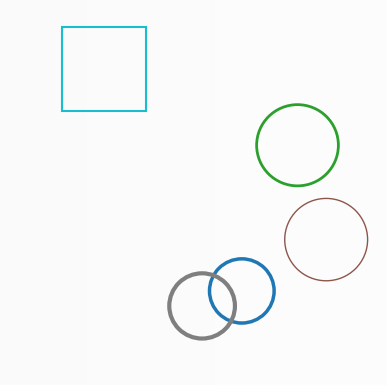[{"shape": "circle", "thickness": 2.5, "radius": 0.42, "center": [0.624, 0.244]}, {"shape": "circle", "thickness": 2, "radius": 0.53, "center": [0.768, 0.623]}, {"shape": "circle", "thickness": 1, "radius": 0.53, "center": [0.842, 0.378]}, {"shape": "circle", "thickness": 3, "radius": 0.42, "center": [0.522, 0.205]}, {"shape": "square", "thickness": 1.5, "radius": 0.54, "center": [0.268, 0.821]}]